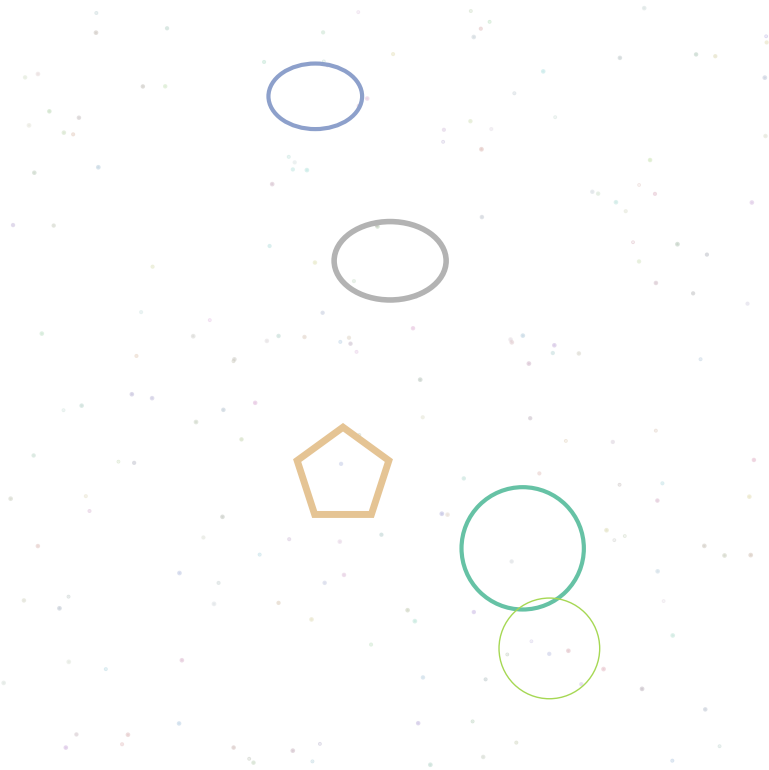[{"shape": "circle", "thickness": 1.5, "radius": 0.4, "center": [0.679, 0.288]}, {"shape": "oval", "thickness": 1.5, "radius": 0.3, "center": [0.409, 0.875]}, {"shape": "circle", "thickness": 0.5, "radius": 0.33, "center": [0.713, 0.158]}, {"shape": "pentagon", "thickness": 2.5, "radius": 0.31, "center": [0.445, 0.383]}, {"shape": "oval", "thickness": 2, "radius": 0.36, "center": [0.507, 0.661]}]